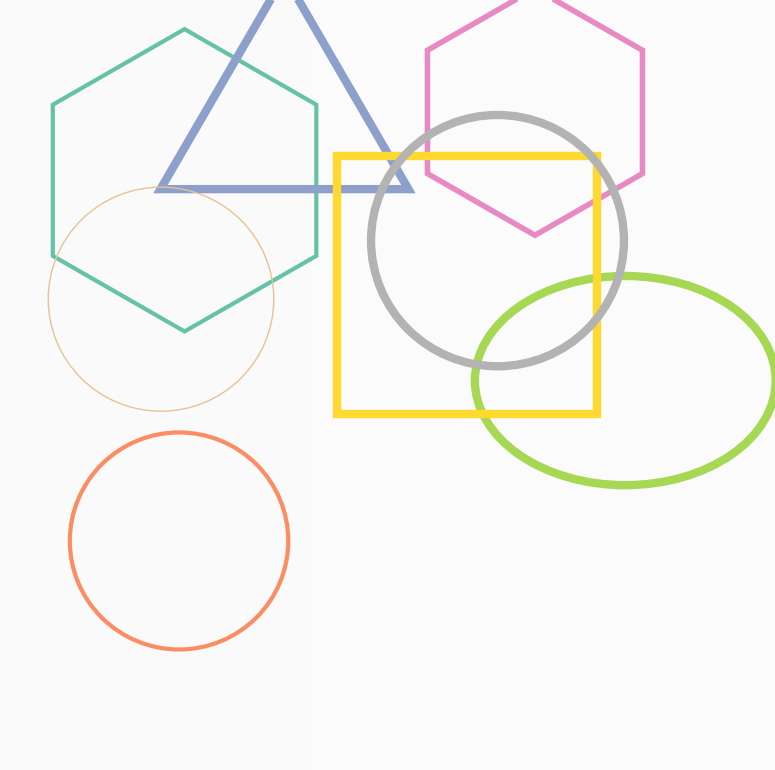[{"shape": "hexagon", "thickness": 1.5, "radius": 0.98, "center": [0.238, 0.766]}, {"shape": "circle", "thickness": 1.5, "radius": 0.7, "center": [0.231, 0.297]}, {"shape": "triangle", "thickness": 3, "radius": 0.92, "center": [0.367, 0.847]}, {"shape": "hexagon", "thickness": 2, "radius": 0.8, "center": [0.69, 0.855]}, {"shape": "oval", "thickness": 3, "radius": 0.97, "center": [0.807, 0.506]}, {"shape": "square", "thickness": 3, "radius": 0.84, "center": [0.603, 0.63]}, {"shape": "circle", "thickness": 0.5, "radius": 0.73, "center": [0.208, 0.611]}, {"shape": "circle", "thickness": 3, "radius": 0.82, "center": [0.642, 0.688]}]